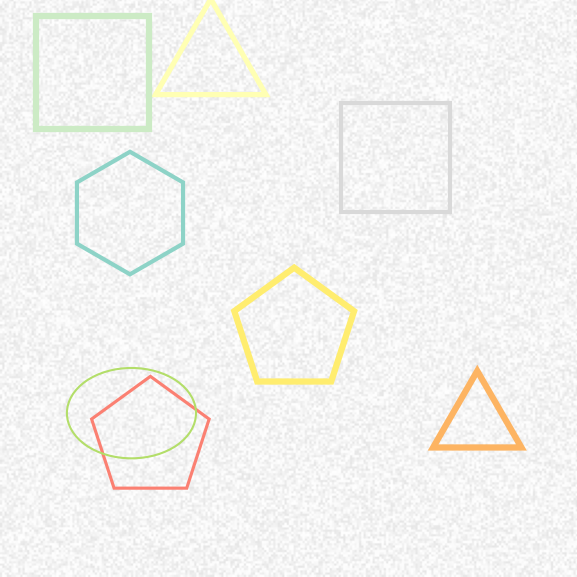[{"shape": "hexagon", "thickness": 2, "radius": 0.53, "center": [0.225, 0.63]}, {"shape": "triangle", "thickness": 2.5, "radius": 0.55, "center": [0.365, 0.891]}, {"shape": "pentagon", "thickness": 1.5, "radius": 0.54, "center": [0.26, 0.24]}, {"shape": "triangle", "thickness": 3, "radius": 0.44, "center": [0.826, 0.268]}, {"shape": "oval", "thickness": 1, "radius": 0.56, "center": [0.228, 0.284]}, {"shape": "square", "thickness": 2, "radius": 0.47, "center": [0.685, 0.727]}, {"shape": "square", "thickness": 3, "radius": 0.49, "center": [0.159, 0.873]}, {"shape": "pentagon", "thickness": 3, "radius": 0.55, "center": [0.509, 0.427]}]